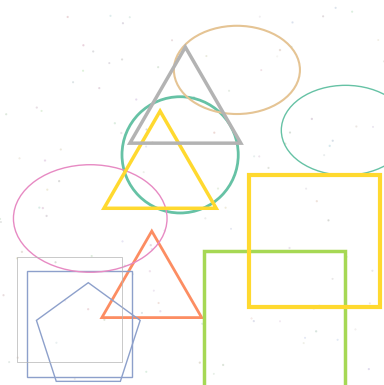[{"shape": "circle", "thickness": 2, "radius": 0.75, "center": [0.468, 0.598]}, {"shape": "oval", "thickness": 1, "radius": 0.83, "center": [0.897, 0.662]}, {"shape": "triangle", "thickness": 2, "radius": 0.75, "center": [0.394, 0.25]}, {"shape": "pentagon", "thickness": 1, "radius": 0.71, "center": [0.229, 0.124]}, {"shape": "square", "thickness": 1, "radius": 0.69, "center": [0.206, 0.158]}, {"shape": "oval", "thickness": 1, "radius": 1.0, "center": [0.234, 0.433]}, {"shape": "square", "thickness": 2.5, "radius": 0.92, "center": [0.712, 0.165]}, {"shape": "triangle", "thickness": 2.5, "radius": 0.84, "center": [0.416, 0.543]}, {"shape": "square", "thickness": 3, "radius": 0.85, "center": [0.817, 0.375]}, {"shape": "oval", "thickness": 1.5, "radius": 0.82, "center": [0.615, 0.818]}, {"shape": "square", "thickness": 0.5, "radius": 0.68, "center": [0.181, 0.197]}, {"shape": "triangle", "thickness": 2.5, "radius": 0.83, "center": [0.481, 0.711]}]